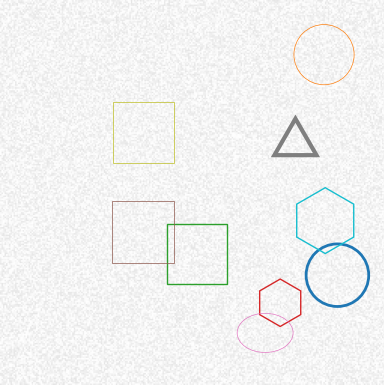[{"shape": "circle", "thickness": 2, "radius": 0.41, "center": [0.876, 0.285]}, {"shape": "circle", "thickness": 0.5, "radius": 0.39, "center": [0.842, 0.858]}, {"shape": "square", "thickness": 1, "radius": 0.39, "center": [0.511, 0.34]}, {"shape": "hexagon", "thickness": 1, "radius": 0.31, "center": [0.728, 0.214]}, {"shape": "square", "thickness": 0.5, "radius": 0.4, "center": [0.371, 0.398]}, {"shape": "oval", "thickness": 0.5, "radius": 0.36, "center": [0.689, 0.135]}, {"shape": "triangle", "thickness": 3, "radius": 0.32, "center": [0.767, 0.629]}, {"shape": "square", "thickness": 0.5, "radius": 0.39, "center": [0.372, 0.656]}, {"shape": "hexagon", "thickness": 1, "radius": 0.43, "center": [0.845, 0.427]}]